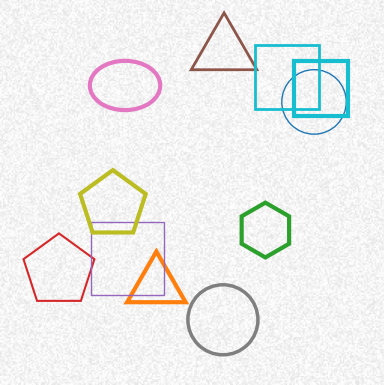[{"shape": "circle", "thickness": 1, "radius": 0.42, "center": [0.816, 0.735]}, {"shape": "triangle", "thickness": 3, "radius": 0.44, "center": [0.406, 0.259]}, {"shape": "hexagon", "thickness": 3, "radius": 0.36, "center": [0.689, 0.403]}, {"shape": "pentagon", "thickness": 1.5, "radius": 0.48, "center": [0.153, 0.297]}, {"shape": "square", "thickness": 1, "radius": 0.47, "center": [0.33, 0.329]}, {"shape": "triangle", "thickness": 2, "radius": 0.49, "center": [0.582, 0.868]}, {"shape": "oval", "thickness": 3, "radius": 0.46, "center": [0.325, 0.778]}, {"shape": "circle", "thickness": 2.5, "radius": 0.45, "center": [0.579, 0.169]}, {"shape": "pentagon", "thickness": 3, "radius": 0.45, "center": [0.293, 0.469]}, {"shape": "square", "thickness": 3, "radius": 0.35, "center": [0.834, 0.77]}, {"shape": "square", "thickness": 2, "radius": 0.42, "center": [0.744, 0.8]}]